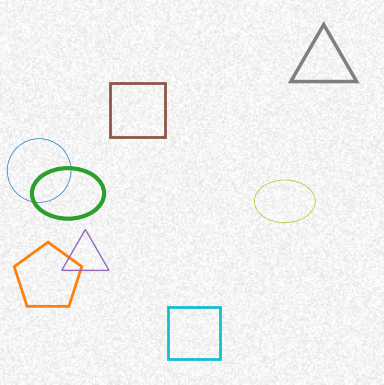[{"shape": "circle", "thickness": 0.5, "radius": 0.41, "center": [0.102, 0.557]}, {"shape": "pentagon", "thickness": 2, "radius": 0.46, "center": [0.125, 0.279]}, {"shape": "oval", "thickness": 3, "radius": 0.47, "center": [0.177, 0.498]}, {"shape": "triangle", "thickness": 1, "radius": 0.35, "center": [0.222, 0.333]}, {"shape": "square", "thickness": 2, "radius": 0.35, "center": [0.357, 0.715]}, {"shape": "triangle", "thickness": 2.5, "radius": 0.49, "center": [0.841, 0.838]}, {"shape": "oval", "thickness": 0.5, "radius": 0.4, "center": [0.74, 0.477]}, {"shape": "square", "thickness": 2, "radius": 0.34, "center": [0.503, 0.135]}]